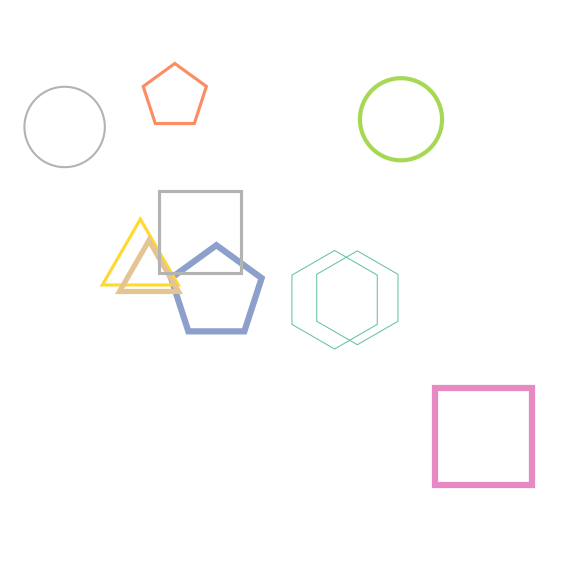[{"shape": "hexagon", "thickness": 0.5, "radius": 0.43, "center": [0.579, 0.48]}, {"shape": "hexagon", "thickness": 0.5, "radius": 0.41, "center": [0.619, 0.483]}, {"shape": "pentagon", "thickness": 1.5, "radius": 0.29, "center": [0.303, 0.832]}, {"shape": "pentagon", "thickness": 3, "radius": 0.41, "center": [0.375, 0.492]}, {"shape": "square", "thickness": 3, "radius": 0.42, "center": [0.838, 0.244]}, {"shape": "circle", "thickness": 2, "radius": 0.36, "center": [0.694, 0.793]}, {"shape": "triangle", "thickness": 1.5, "radius": 0.38, "center": [0.243, 0.544]}, {"shape": "triangle", "thickness": 2.5, "radius": 0.29, "center": [0.258, 0.524]}, {"shape": "circle", "thickness": 1, "radius": 0.35, "center": [0.112, 0.779]}, {"shape": "square", "thickness": 1.5, "radius": 0.36, "center": [0.346, 0.597]}]